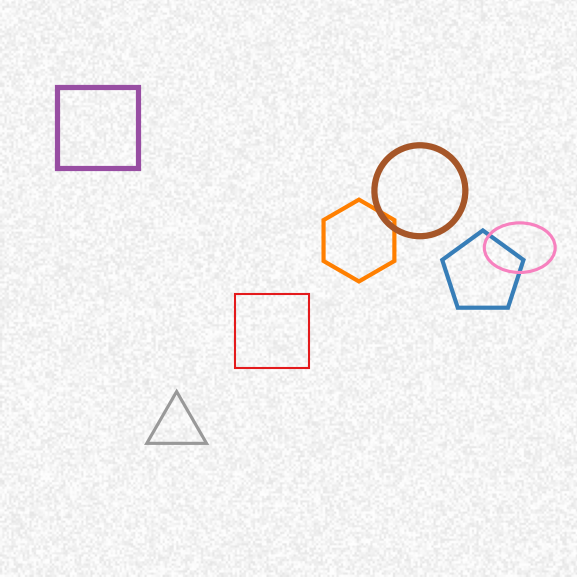[{"shape": "square", "thickness": 1, "radius": 0.32, "center": [0.47, 0.426]}, {"shape": "pentagon", "thickness": 2, "radius": 0.37, "center": [0.836, 0.526]}, {"shape": "square", "thickness": 2.5, "radius": 0.35, "center": [0.168, 0.778]}, {"shape": "hexagon", "thickness": 2, "radius": 0.35, "center": [0.622, 0.583]}, {"shape": "circle", "thickness": 3, "radius": 0.39, "center": [0.727, 0.669]}, {"shape": "oval", "thickness": 1.5, "radius": 0.31, "center": [0.9, 0.57]}, {"shape": "triangle", "thickness": 1.5, "radius": 0.3, "center": [0.306, 0.261]}]